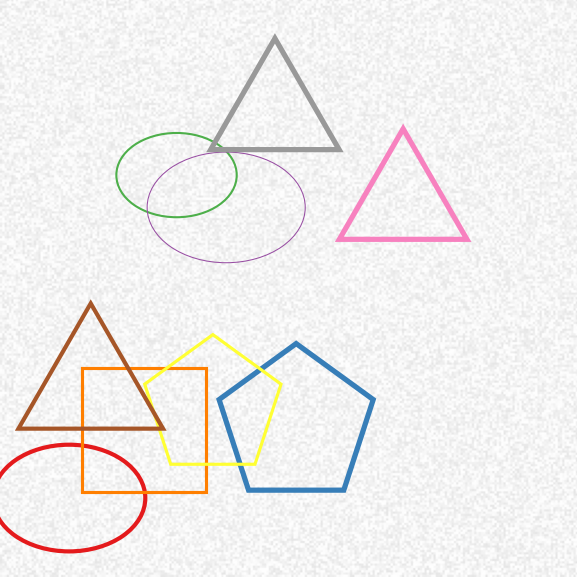[{"shape": "oval", "thickness": 2, "radius": 0.66, "center": [0.12, 0.137]}, {"shape": "pentagon", "thickness": 2.5, "radius": 0.7, "center": [0.513, 0.264]}, {"shape": "oval", "thickness": 1, "radius": 0.52, "center": [0.306, 0.696]}, {"shape": "oval", "thickness": 0.5, "radius": 0.68, "center": [0.392, 0.64]}, {"shape": "square", "thickness": 1.5, "radius": 0.54, "center": [0.249, 0.255]}, {"shape": "pentagon", "thickness": 1.5, "radius": 0.62, "center": [0.369, 0.296]}, {"shape": "triangle", "thickness": 2, "radius": 0.72, "center": [0.157, 0.329]}, {"shape": "triangle", "thickness": 2.5, "radius": 0.64, "center": [0.698, 0.648]}, {"shape": "triangle", "thickness": 2.5, "radius": 0.64, "center": [0.476, 0.804]}]